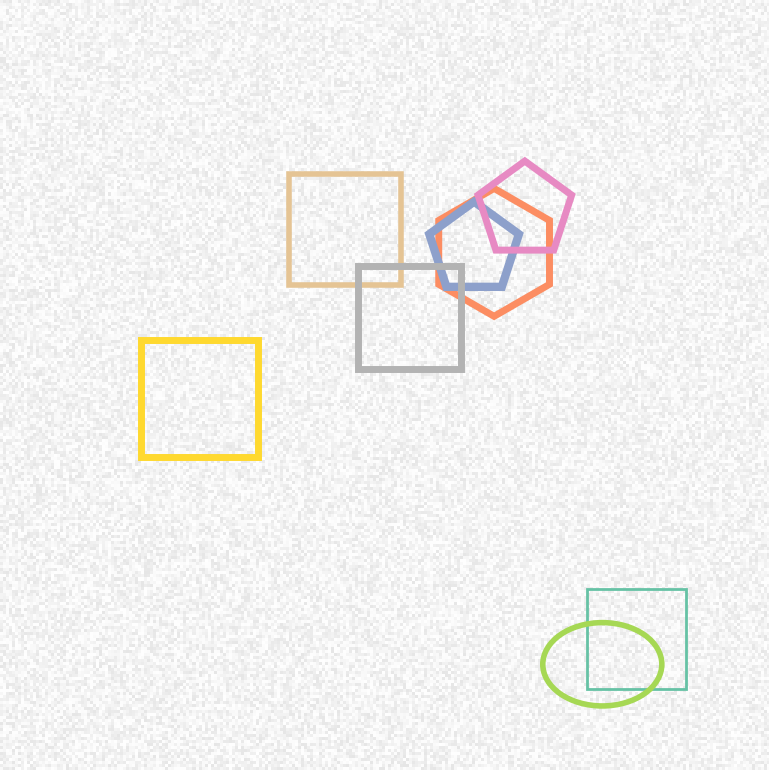[{"shape": "square", "thickness": 1, "radius": 0.32, "center": [0.826, 0.17]}, {"shape": "hexagon", "thickness": 2.5, "radius": 0.42, "center": [0.642, 0.672]}, {"shape": "pentagon", "thickness": 3, "radius": 0.31, "center": [0.616, 0.677]}, {"shape": "pentagon", "thickness": 2.5, "radius": 0.32, "center": [0.682, 0.727]}, {"shape": "oval", "thickness": 2, "radius": 0.39, "center": [0.782, 0.137]}, {"shape": "square", "thickness": 2.5, "radius": 0.38, "center": [0.259, 0.482]}, {"shape": "square", "thickness": 2, "radius": 0.36, "center": [0.448, 0.702]}, {"shape": "square", "thickness": 2.5, "radius": 0.34, "center": [0.532, 0.588]}]